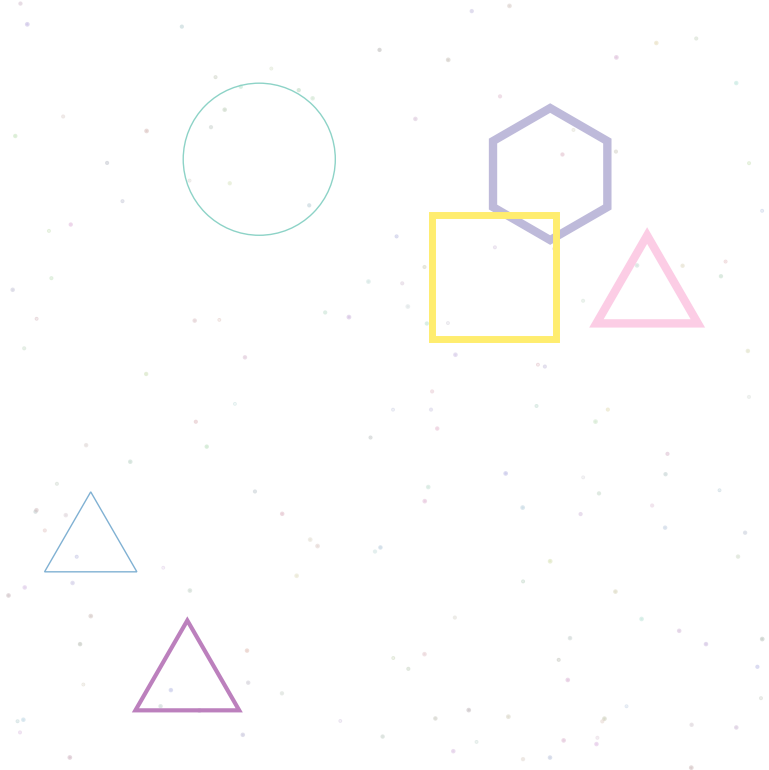[{"shape": "circle", "thickness": 0.5, "radius": 0.49, "center": [0.337, 0.793]}, {"shape": "hexagon", "thickness": 3, "radius": 0.43, "center": [0.715, 0.774]}, {"shape": "triangle", "thickness": 0.5, "radius": 0.35, "center": [0.118, 0.292]}, {"shape": "triangle", "thickness": 3, "radius": 0.38, "center": [0.84, 0.618]}, {"shape": "triangle", "thickness": 1.5, "radius": 0.39, "center": [0.243, 0.116]}, {"shape": "square", "thickness": 2.5, "radius": 0.4, "center": [0.641, 0.64]}]